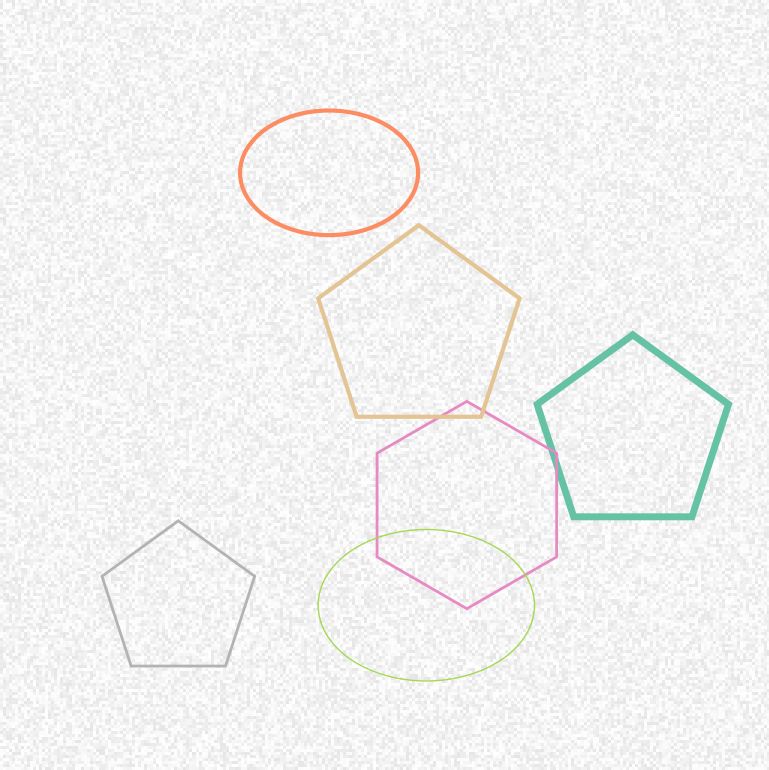[{"shape": "pentagon", "thickness": 2.5, "radius": 0.65, "center": [0.822, 0.435]}, {"shape": "oval", "thickness": 1.5, "radius": 0.58, "center": [0.427, 0.776]}, {"shape": "hexagon", "thickness": 1, "radius": 0.67, "center": [0.606, 0.344]}, {"shape": "oval", "thickness": 0.5, "radius": 0.7, "center": [0.554, 0.214]}, {"shape": "pentagon", "thickness": 1.5, "radius": 0.69, "center": [0.544, 0.57]}, {"shape": "pentagon", "thickness": 1, "radius": 0.52, "center": [0.232, 0.219]}]